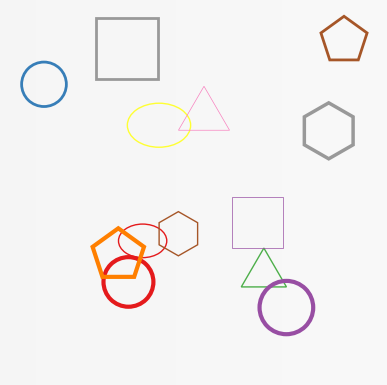[{"shape": "oval", "thickness": 1, "radius": 0.31, "center": [0.368, 0.374]}, {"shape": "circle", "thickness": 3, "radius": 0.32, "center": [0.331, 0.268]}, {"shape": "circle", "thickness": 2, "radius": 0.29, "center": [0.114, 0.781]}, {"shape": "triangle", "thickness": 1, "radius": 0.34, "center": [0.681, 0.288]}, {"shape": "square", "thickness": 0.5, "radius": 0.33, "center": [0.664, 0.423]}, {"shape": "circle", "thickness": 3, "radius": 0.35, "center": [0.739, 0.201]}, {"shape": "pentagon", "thickness": 3, "radius": 0.35, "center": [0.305, 0.337]}, {"shape": "oval", "thickness": 1, "radius": 0.41, "center": [0.41, 0.675]}, {"shape": "hexagon", "thickness": 1, "radius": 0.29, "center": [0.46, 0.393]}, {"shape": "pentagon", "thickness": 2, "radius": 0.31, "center": [0.888, 0.895]}, {"shape": "triangle", "thickness": 0.5, "radius": 0.38, "center": [0.526, 0.7]}, {"shape": "square", "thickness": 2, "radius": 0.4, "center": [0.328, 0.874]}, {"shape": "hexagon", "thickness": 2.5, "radius": 0.36, "center": [0.848, 0.66]}]